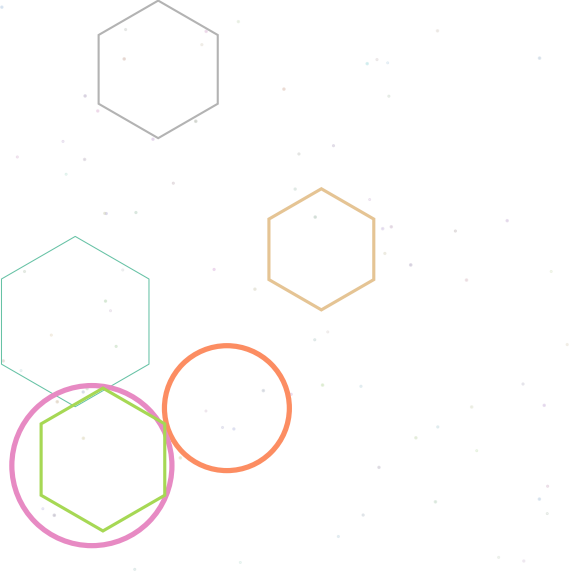[{"shape": "hexagon", "thickness": 0.5, "radius": 0.74, "center": [0.13, 0.442]}, {"shape": "circle", "thickness": 2.5, "radius": 0.54, "center": [0.393, 0.292]}, {"shape": "circle", "thickness": 2.5, "radius": 0.69, "center": [0.159, 0.193]}, {"shape": "hexagon", "thickness": 1.5, "radius": 0.62, "center": [0.178, 0.203]}, {"shape": "hexagon", "thickness": 1.5, "radius": 0.52, "center": [0.556, 0.567]}, {"shape": "hexagon", "thickness": 1, "radius": 0.6, "center": [0.274, 0.879]}]